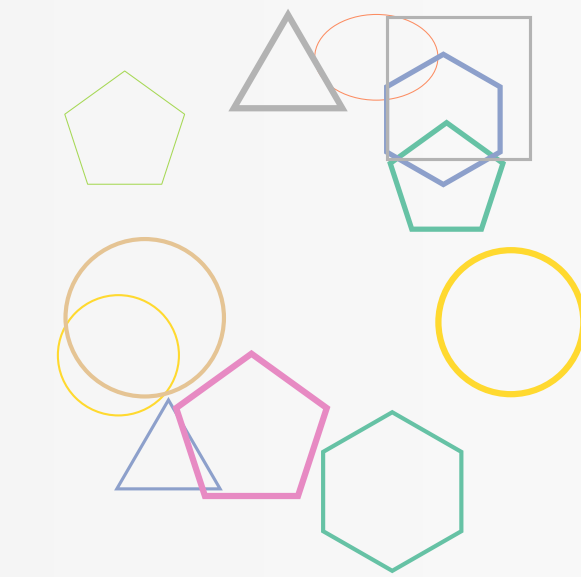[{"shape": "hexagon", "thickness": 2, "radius": 0.69, "center": [0.675, 0.148]}, {"shape": "pentagon", "thickness": 2.5, "radius": 0.51, "center": [0.768, 0.685]}, {"shape": "oval", "thickness": 0.5, "radius": 0.53, "center": [0.647, 0.9]}, {"shape": "triangle", "thickness": 1.5, "radius": 0.51, "center": [0.29, 0.204]}, {"shape": "hexagon", "thickness": 2.5, "radius": 0.56, "center": [0.763, 0.792]}, {"shape": "pentagon", "thickness": 3, "radius": 0.68, "center": [0.433, 0.25]}, {"shape": "pentagon", "thickness": 0.5, "radius": 0.54, "center": [0.215, 0.768]}, {"shape": "circle", "thickness": 1, "radius": 0.52, "center": [0.204, 0.384]}, {"shape": "circle", "thickness": 3, "radius": 0.62, "center": [0.879, 0.441]}, {"shape": "circle", "thickness": 2, "radius": 0.68, "center": [0.249, 0.449]}, {"shape": "triangle", "thickness": 3, "radius": 0.54, "center": [0.496, 0.866]}, {"shape": "square", "thickness": 1.5, "radius": 0.61, "center": [0.789, 0.847]}]